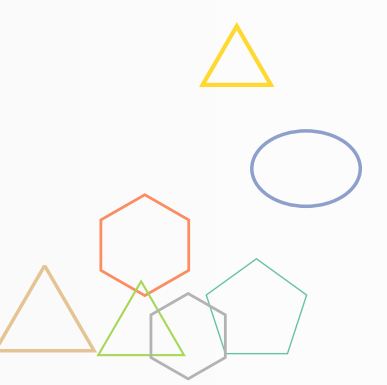[{"shape": "pentagon", "thickness": 1, "radius": 0.68, "center": [0.662, 0.192]}, {"shape": "hexagon", "thickness": 2, "radius": 0.65, "center": [0.374, 0.363]}, {"shape": "oval", "thickness": 2.5, "radius": 0.7, "center": [0.79, 0.562]}, {"shape": "triangle", "thickness": 1.5, "radius": 0.64, "center": [0.364, 0.141]}, {"shape": "triangle", "thickness": 3, "radius": 0.51, "center": [0.611, 0.83]}, {"shape": "triangle", "thickness": 2.5, "radius": 0.74, "center": [0.115, 0.163]}, {"shape": "hexagon", "thickness": 2, "radius": 0.55, "center": [0.486, 0.127]}]